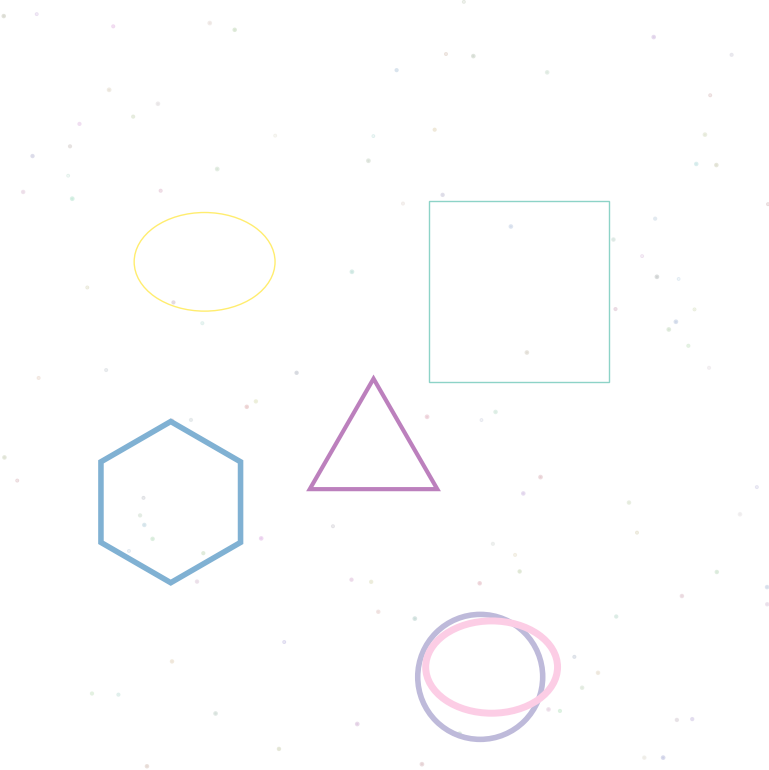[{"shape": "square", "thickness": 0.5, "radius": 0.59, "center": [0.674, 0.621]}, {"shape": "circle", "thickness": 2, "radius": 0.41, "center": [0.624, 0.121]}, {"shape": "hexagon", "thickness": 2, "radius": 0.52, "center": [0.222, 0.348]}, {"shape": "oval", "thickness": 2.5, "radius": 0.43, "center": [0.638, 0.134]}, {"shape": "triangle", "thickness": 1.5, "radius": 0.48, "center": [0.485, 0.413]}, {"shape": "oval", "thickness": 0.5, "radius": 0.46, "center": [0.266, 0.66]}]